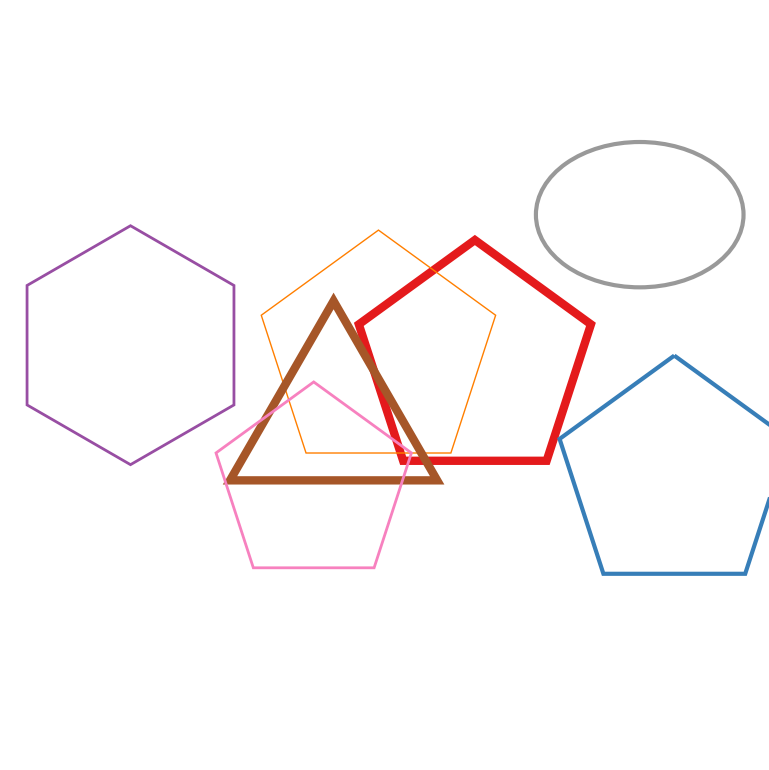[{"shape": "pentagon", "thickness": 3, "radius": 0.79, "center": [0.617, 0.53]}, {"shape": "pentagon", "thickness": 1.5, "radius": 0.78, "center": [0.876, 0.382]}, {"shape": "hexagon", "thickness": 1, "radius": 0.78, "center": [0.169, 0.552]}, {"shape": "pentagon", "thickness": 0.5, "radius": 0.8, "center": [0.492, 0.541]}, {"shape": "triangle", "thickness": 3, "radius": 0.78, "center": [0.433, 0.454]}, {"shape": "pentagon", "thickness": 1, "radius": 0.67, "center": [0.407, 0.371]}, {"shape": "oval", "thickness": 1.5, "radius": 0.67, "center": [0.831, 0.721]}]